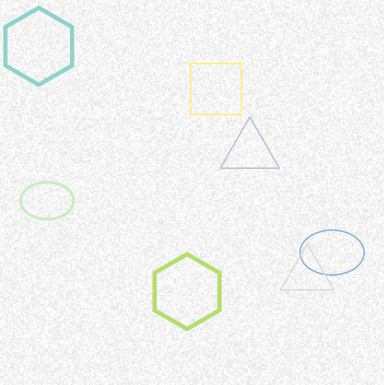[{"shape": "hexagon", "thickness": 3, "radius": 0.5, "center": [0.101, 0.88]}, {"shape": "triangle", "thickness": 1, "radius": 0.44, "center": [0.649, 0.608]}, {"shape": "oval", "thickness": 1, "radius": 0.42, "center": [0.862, 0.344]}, {"shape": "hexagon", "thickness": 3, "radius": 0.49, "center": [0.486, 0.243]}, {"shape": "triangle", "thickness": 1, "radius": 0.4, "center": [0.798, 0.287]}, {"shape": "oval", "thickness": 2, "radius": 0.34, "center": [0.123, 0.479]}, {"shape": "square", "thickness": 1, "radius": 0.33, "center": [0.559, 0.77]}]